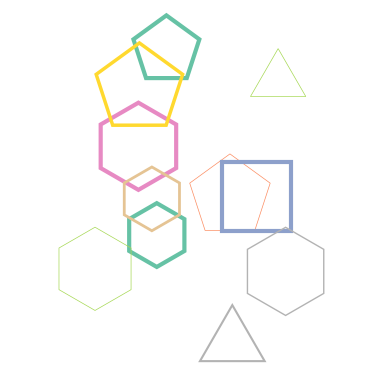[{"shape": "pentagon", "thickness": 3, "radius": 0.45, "center": [0.432, 0.87]}, {"shape": "hexagon", "thickness": 3, "radius": 0.41, "center": [0.407, 0.389]}, {"shape": "pentagon", "thickness": 0.5, "radius": 0.55, "center": [0.597, 0.49]}, {"shape": "square", "thickness": 3, "radius": 0.45, "center": [0.666, 0.49]}, {"shape": "hexagon", "thickness": 3, "radius": 0.57, "center": [0.36, 0.62]}, {"shape": "hexagon", "thickness": 0.5, "radius": 0.54, "center": [0.247, 0.302]}, {"shape": "triangle", "thickness": 0.5, "radius": 0.41, "center": [0.722, 0.791]}, {"shape": "pentagon", "thickness": 2.5, "radius": 0.59, "center": [0.362, 0.77]}, {"shape": "hexagon", "thickness": 2, "radius": 0.41, "center": [0.394, 0.483]}, {"shape": "hexagon", "thickness": 1, "radius": 0.57, "center": [0.742, 0.295]}, {"shape": "triangle", "thickness": 1.5, "radius": 0.49, "center": [0.603, 0.111]}]